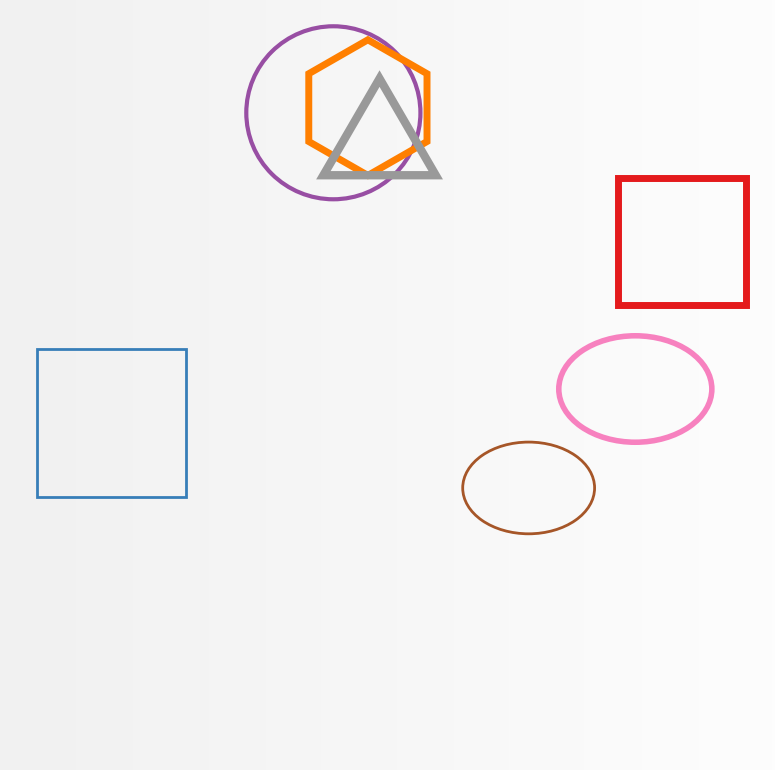[{"shape": "square", "thickness": 2.5, "radius": 0.41, "center": [0.88, 0.687]}, {"shape": "square", "thickness": 1, "radius": 0.48, "center": [0.144, 0.45]}, {"shape": "circle", "thickness": 1.5, "radius": 0.56, "center": [0.43, 0.854]}, {"shape": "hexagon", "thickness": 2.5, "radius": 0.44, "center": [0.475, 0.86]}, {"shape": "oval", "thickness": 1, "radius": 0.43, "center": [0.682, 0.366]}, {"shape": "oval", "thickness": 2, "radius": 0.49, "center": [0.82, 0.495]}, {"shape": "triangle", "thickness": 3, "radius": 0.42, "center": [0.49, 0.814]}]